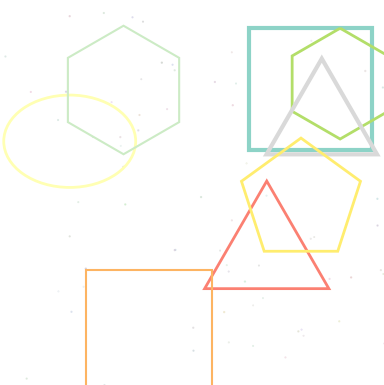[{"shape": "square", "thickness": 3, "radius": 0.8, "center": [0.807, 0.768]}, {"shape": "oval", "thickness": 2, "radius": 0.86, "center": [0.181, 0.633]}, {"shape": "triangle", "thickness": 2, "radius": 0.93, "center": [0.693, 0.343]}, {"shape": "square", "thickness": 1.5, "radius": 0.82, "center": [0.387, 0.133]}, {"shape": "hexagon", "thickness": 2, "radius": 0.72, "center": [0.883, 0.783]}, {"shape": "triangle", "thickness": 3, "radius": 0.83, "center": [0.836, 0.682]}, {"shape": "hexagon", "thickness": 1.5, "radius": 0.83, "center": [0.321, 0.766]}, {"shape": "pentagon", "thickness": 2, "radius": 0.81, "center": [0.782, 0.479]}]